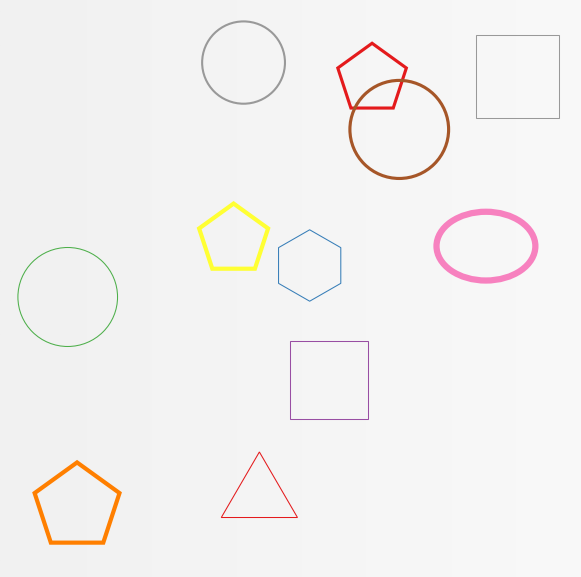[{"shape": "pentagon", "thickness": 1.5, "radius": 0.31, "center": [0.64, 0.862]}, {"shape": "triangle", "thickness": 0.5, "radius": 0.38, "center": [0.446, 0.141]}, {"shape": "hexagon", "thickness": 0.5, "radius": 0.31, "center": [0.533, 0.539]}, {"shape": "circle", "thickness": 0.5, "radius": 0.43, "center": [0.117, 0.485]}, {"shape": "square", "thickness": 0.5, "radius": 0.34, "center": [0.566, 0.341]}, {"shape": "pentagon", "thickness": 2, "radius": 0.38, "center": [0.133, 0.122]}, {"shape": "pentagon", "thickness": 2, "radius": 0.31, "center": [0.402, 0.584]}, {"shape": "circle", "thickness": 1.5, "radius": 0.42, "center": [0.687, 0.775]}, {"shape": "oval", "thickness": 3, "radius": 0.43, "center": [0.836, 0.573]}, {"shape": "circle", "thickness": 1, "radius": 0.36, "center": [0.419, 0.891]}, {"shape": "square", "thickness": 0.5, "radius": 0.36, "center": [0.89, 0.867]}]